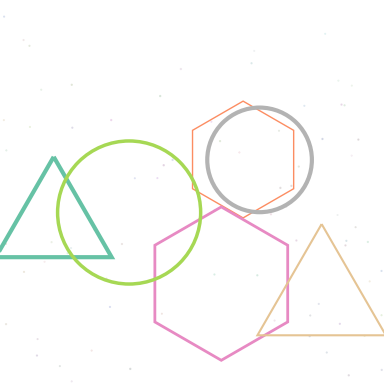[{"shape": "triangle", "thickness": 3, "radius": 0.87, "center": [0.139, 0.419]}, {"shape": "hexagon", "thickness": 1, "radius": 0.76, "center": [0.631, 0.586]}, {"shape": "hexagon", "thickness": 2, "radius": 1.0, "center": [0.575, 0.263]}, {"shape": "circle", "thickness": 2.5, "radius": 0.93, "center": [0.335, 0.448]}, {"shape": "triangle", "thickness": 1.5, "radius": 0.96, "center": [0.835, 0.225]}, {"shape": "circle", "thickness": 3, "radius": 0.68, "center": [0.674, 0.585]}]